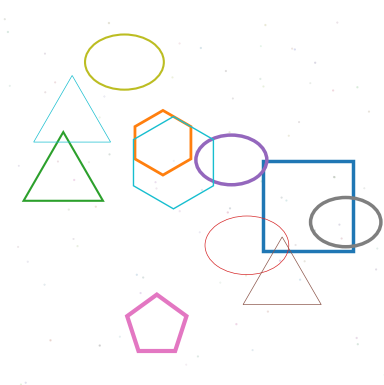[{"shape": "square", "thickness": 2.5, "radius": 0.59, "center": [0.8, 0.464]}, {"shape": "hexagon", "thickness": 2, "radius": 0.42, "center": [0.423, 0.629]}, {"shape": "triangle", "thickness": 1.5, "radius": 0.6, "center": [0.164, 0.538]}, {"shape": "oval", "thickness": 0.5, "radius": 0.54, "center": [0.641, 0.363]}, {"shape": "oval", "thickness": 2.5, "radius": 0.46, "center": [0.601, 0.585]}, {"shape": "triangle", "thickness": 0.5, "radius": 0.59, "center": [0.733, 0.267]}, {"shape": "pentagon", "thickness": 3, "radius": 0.4, "center": [0.407, 0.154]}, {"shape": "oval", "thickness": 2.5, "radius": 0.46, "center": [0.898, 0.423]}, {"shape": "oval", "thickness": 1.5, "radius": 0.51, "center": [0.323, 0.839]}, {"shape": "hexagon", "thickness": 1, "radius": 0.6, "center": [0.451, 0.577]}, {"shape": "triangle", "thickness": 0.5, "radius": 0.58, "center": [0.187, 0.689]}]